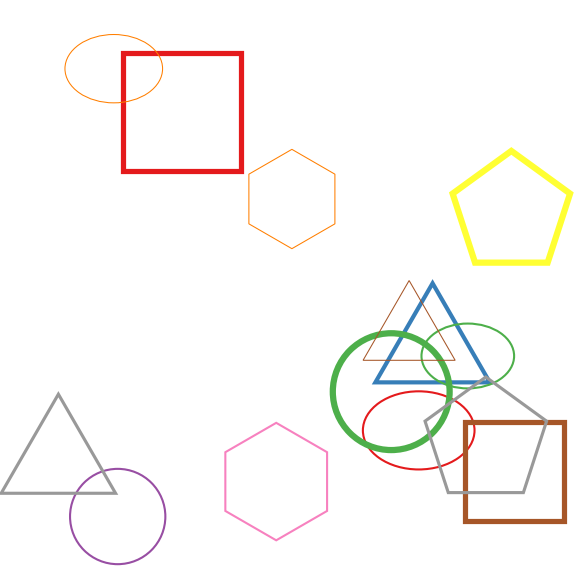[{"shape": "oval", "thickness": 1, "radius": 0.48, "center": [0.725, 0.254]}, {"shape": "square", "thickness": 2.5, "radius": 0.51, "center": [0.315, 0.805]}, {"shape": "triangle", "thickness": 2, "radius": 0.57, "center": [0.749, 0.394]}, {"shape": "oval", "thickness": 1, "radius": 0.4, "center": [0.81, 0.383]}, {"shape": "circle", "thickness": 3, "radius": 0.51, "center": [0.677, 0.321]}, {"shape": "circle", "thickness": 1, "radius": 0.41, "center": [0.204, 0.105]}, {"shape": "oval", "thickness": 0.5, "radius": 0.42, "center": [0.197, 0.88]}, {"shape": "hexagon", "thickness": 0.5, "radius": 0.43, "center": [0.505, 0.655]}, {"shape": "pentagon", "thickness": 3, "radius": 0.53, "center": [0.885, 0.631]}, {"shape": "square", "thickness": 2.5, "radius": 0.43, "center": [0.891, 0.183]}, {"shape": "triangle", "thickness": 0.5, "radius": 0.46, "center": [0.708, 0.421]}, {"shape": "hexagon", "thickness": 1, "radius": 0.51, "center": [0.478, 0.165]}, {"shape": "pentagon", "thickness": 1.5, "radius": 0.55, "center": [0.841, 0.236]}, {"shape": "triangle", "thickness": 1.5, "radius": 0.57, "center": [0.101, 0.202]}]